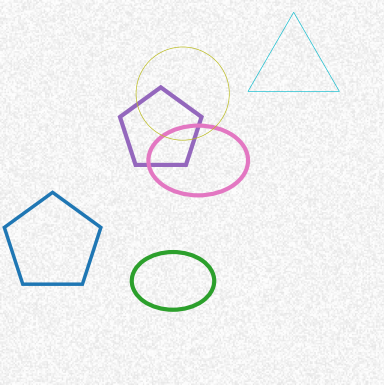[{"shape": "pentagon", "thickness": 2.5, "radius": 0.66, "center": [0.137, 0.368]}, {"shape": "oval", "thickness": 3, "radius": 0.54, "center": [0.449, 0.27]}, {"shape": "pentagon", "thickness": 3, "radius": 0.56, "center": [0.418, 0.662]}, {"shape": "oval", "thickness": 3, "radius": 0.65, "center": [0.515, 0.583]}, {"shape": "circle", "thickness": 0.5, "radius": 0.61, "center": [0.475, 0.757]}, {"shape": "triangle", "thickness": 0.5, "radius": 0.69, "center": [0.763, 0.831]}]